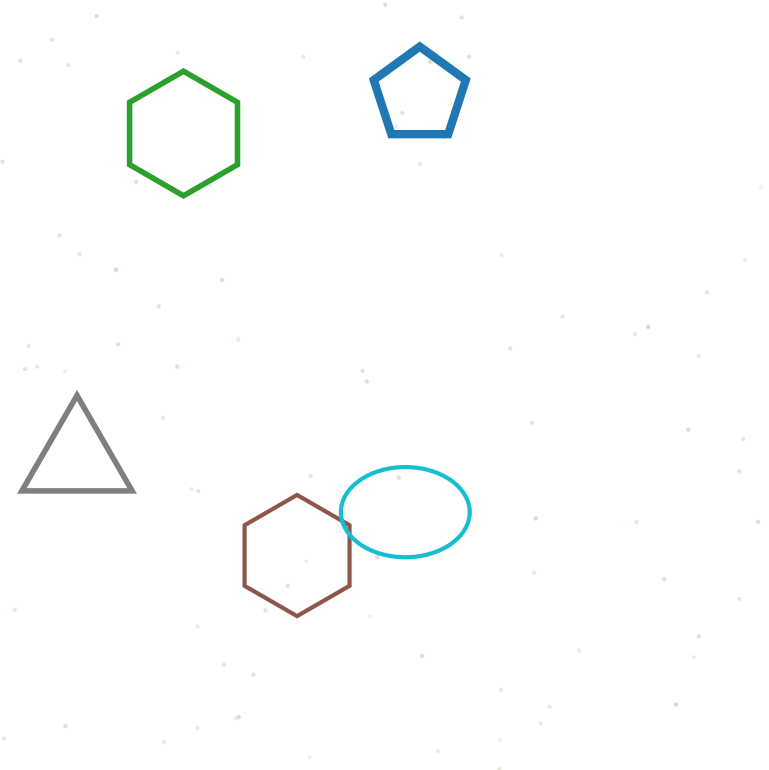[{"shape": "pentagon", "thickness": 3, "radius": 0.31, "center": [0.545, 0.877]}, {"shape": "hexagon", "thickness": 2, "radius": 0.4, "center": [0.238, 0.827]}, {"shape": "hexagon", "thickness": 1.5, "radius": 0.39, "center": [0.386, 0.279]}, {"shape": "triangle", "thickness": 2, "radius": 0.41, "center": [0.1, 0.404]}, {"shape": "oval", "thickness": 1.5, "radius": 0.42, "center": [0.526, 0.335]}]